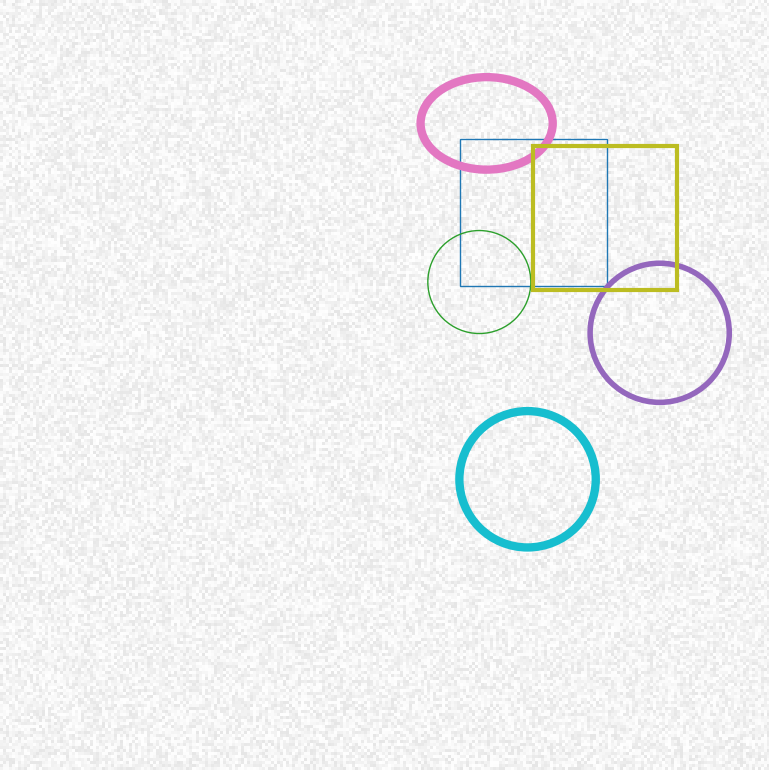[{"shape": "square", "thickness": 0.5, "radius": 0.48, "center": [0.693, 0.724]}, {"shape": "circle", "thickness": 0.5, "radius": 0.33, "center": [0.622, 0.634]}, {"shape": "circle", "thickness": 2, "radius": 0.45, "center": [0.857, 0.568]}, {"shape": "oval", "thickness": 3, "radius": 0.43, "center": [0.632, 0.84]}, {"shape": "square", "thickness": 1.5, "radius": 0.47, "center": [0.785, 0.717]}, {"shape": "circle", "thickness": 3, "radius": 0.44, "center": [0.685, 0.378]}]